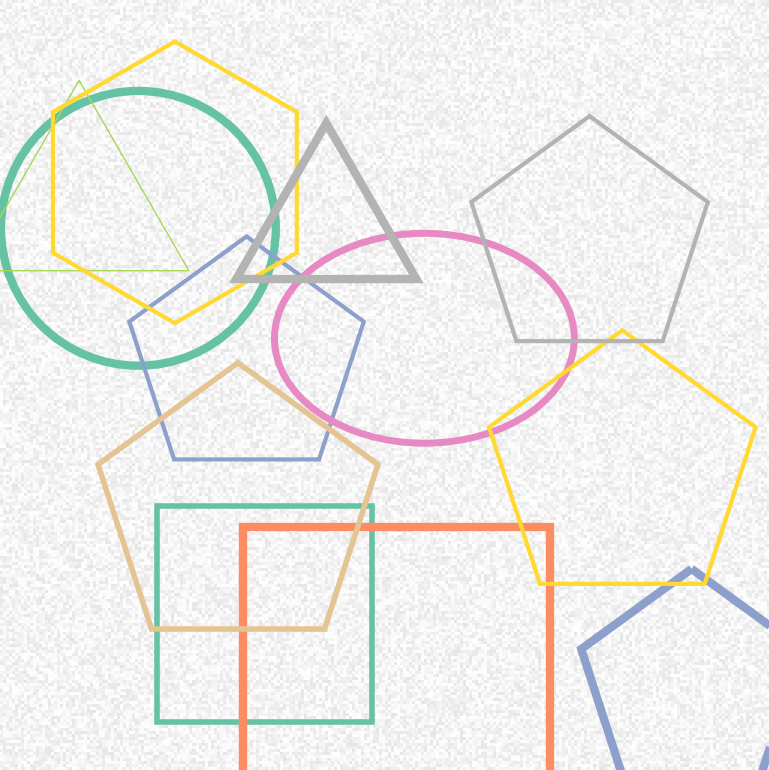[{"shape": "circle", "thickness": 3, "radius": 0.89, "center": [0.18, 0.703]}, {"shape": "square", "thickness": 2, "radius": 0.7, "center": [0.343, 0.203]}, {"shape": "square", "thickness": 3, "radius": 1.0, "center": [0.515, 0.117]}, {"shape": "pentagon", "thickness": 3, "radius": 0.75, "center": [0.898, 0.11]}, {"shape": "pentagon", "thickness": 1.5, "radius": 0.8, "center": [0.32, 0.533]}, {"shape": "oval", "thickness": 2.5, "radius": 0.97, "center": [0.551, 0.561]}, {"shape": "triangle", "thickness": 0.5, "radius": 0.82, "center": [0.103, 0.731]}, {"shape": "pentagon", "thickness": 1.5, "radius": 0.91, "center": [0.808, 0.389]}, {"shape": "hexagon", "thickness": 1.5, "radius": 0.91, "center": [0.227, 0.763]}, {"shape": "pentagon", "thickness": 2, "radius": 0.96, "center": [0.309, 0.338]}, {"shape": "triangle", "thickness": 3, "radius": 0.68, "center": [0.424, 0.705]}, {"shape": "pentagon", "thickness": 1.5, "radius": 0.81, "center": [0.766, 0.688]}]